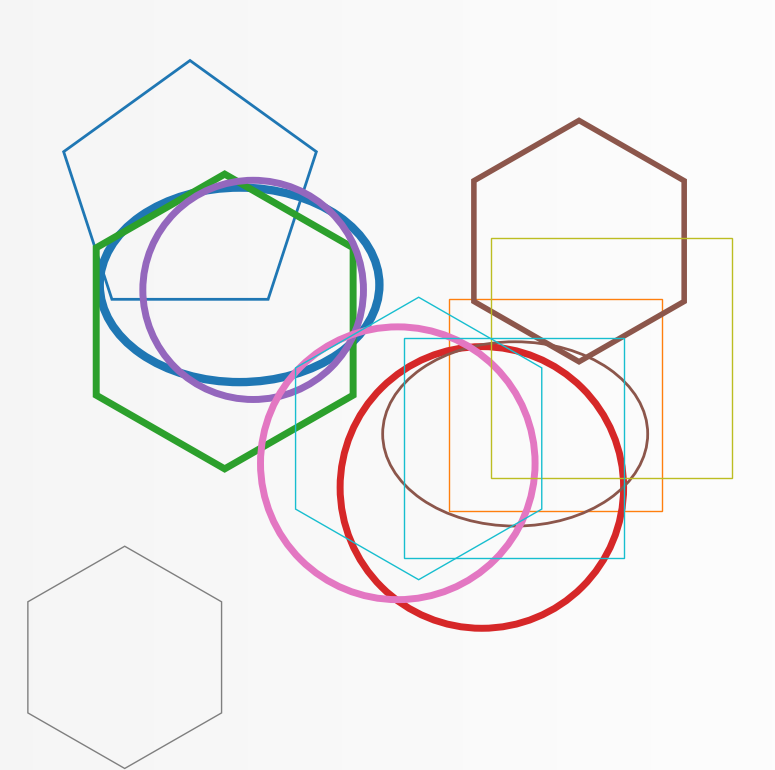[{"shape": "oval", "thickness": 3, "radius": 0.9, "center": [0.309, 0.63]}, {"shape": "pentagon", "thickness": 1, "radius": 0.86, "center": [0.245, 0.75]}, {"shape": "square", "thickness": 0.5, "radius": 0.69, "center": [0.717, 0.474]}, {"shape": "hexagon", "thickness": 2.5, "radius": 0.96, "center": [0.29, 0.582]}, {"shape": "circle", "thickness": 2.5, "radius": 0.91, "center": [0.622, 0.367]}, {"shape": "circle", "thickness": 2.5, "radius": 0.71, "center": [0.327, 0.624]}, {"shape": "oval", "thickness": 1, "radius": 0.85, "center": [0.665, 0.436]}, {"shape": "hexagon", "thickness": 2, "radius": 0.78, "center": [0.747, 0.687]}, {"shape": "circle", "thickness": 2.5, "radius": 0.89, "center": [0.513, 0.398]}, {"shape": "hexagon", "thickness": 0.5, "radius": 0.72, "center": [0.161, 0.146]}, {"shape": "square", "thickness": 0.5, "radius": 0.78, "center": [0.789, 0.536]}, {"shape": "square", "thickness": 0.5, "radius": 0.71, "center": [0.663, 0.418]}, {"shape": "hexagon", "thickness": 0.5, "radius": 0.92, "center": [0.54, 0.431]}]